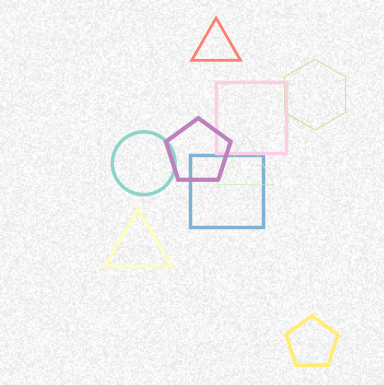[{"shape": "circle", "thickness": 2.5, "radius": 0.41, "center": [0.373, 0.576]}, {"shape": "triangle", "thickness": 2, "radius": 0.5, "center": [0.359, 0.358]}, {"shape": "triangle", "thickness": 2, "radius": 0.37, "center": [0.561, 0.88]}, {"shape": "square", "thickness": 2.5, "radius": 0.47, "center": [0.588, 0.504]}, {"shape": "hexagon", "thickness": 0.5, "radius": 0.46, "center": [0.818, 0.754]}, {"shape": "square", "thickness": 2.5, "radius": 0.46, "center": [0.652, 0.695]}, {"shape": "pentagon", "thickness": 3, "radius": 0.44, "center": [0.515, 0.605]}, {"shape": "triangle", "thickness": 0.5, "radius": 0.42, "center": [0.639, 0.563]}, {"shape": "pentagon", "thickness": 2.5, "radius": 0.35, "center": [0.81, 0.109]}]